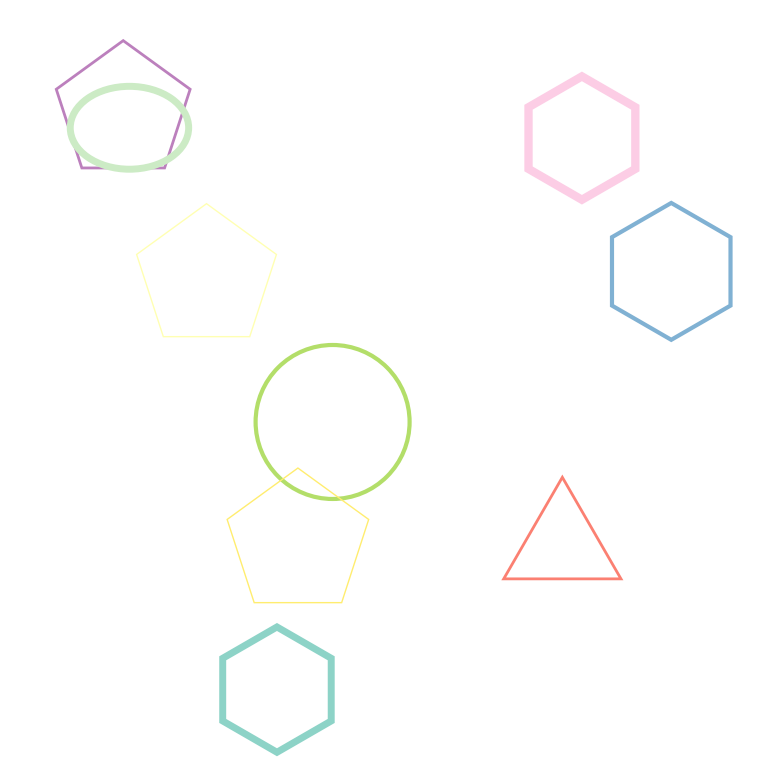[{"shape": "hexagon", "thickness": 2.5, "radius": 0.41, "center": [0.36, 0.104]}, {"shape": "pentagon", "thickness": 0.5, "radius": 0.48, "center": [0.268, 0.64]}, {"shape": "triangle", "thickness": 1, "radius": 0.44, "center": [0.73, 0.292]}, {"shape": "hexagon", "thickness": 1.5, "radius": 0.44, "center": [0.872, 0.648]}, {"shape": "circle", "thickness": 1.5, "radius": 0.5, "center": [0.432, 0.452]}, {"shape": "hexagon", "thickness": 3, "radius": 0.4, "center": [0.756, 0.821]}, {"shape": "pentagon", "thickness": 1, "radius": 0.46, "center": [0.16, 0.856]}, {"shape": "oval", "thickness": 2.5, "radius": 0.38, "center": [0.168, 0.834]}, {"shape": "pentagon", "thickness": 0.5, "radius": 0.48, "center": [0.387, 0.296]}]